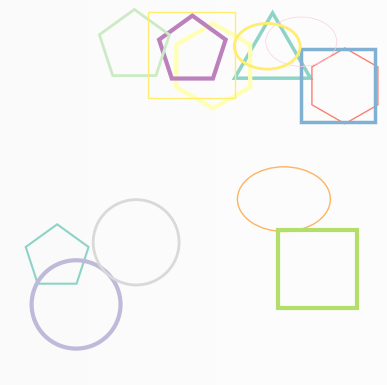[{"shape": "pentagon", "thickness": 1.5, "radius": 0.43, "center": [0.147, 0.332]}, {"shape": "triangle", "thickness": 2.5, "radius": 0.57, "center": [0.703, 0.853]}, {"shape": "hexagon", "thickness": 3, "radius": 0.55, "center": [0.55, 0.829]}, {"shape": "circle", "thickness": 3, "radius": 0.57, "center": [0.196, 0.209]}, {"shape": "hexagon", "thickness": 1, "radius": 0.49, "center": [0.89, 0.777]}, {"shape": "square", "thickness": 2.5, "radius": 0.48, "center": [0.872, 0.777]}, {"shape": "oval", "thickness": 1, "radius": 0.6, "center": [0.733, 0.483]}, {"shape": "square", "thickness": 3, "radius": 0.51, "center": [0.82, 0.301]}, {"shape": "oval", "thickness": 0.5, "radius": 0.46, "center": [0.777, 0.892]}, {"shape": "circle", "thickness": 2, "radius": 0.55, "center": [0.351, 0.371]}, {"shape": "pentagon", "thickness": 3, "radius": 0.45, "center": [0.496, 0.869]}, {"shape": "pentagon", "thickness": 2, "radius": 0.47, "center": [0.347, 0.88]}, {"shape": "square", "thickness": 1, "radius": 0.56, "center": [0.495, 0.857]}, {"shape": "oval", "thickness": 2, "radius": 0.42, "center": [0.69, 0.88]}]